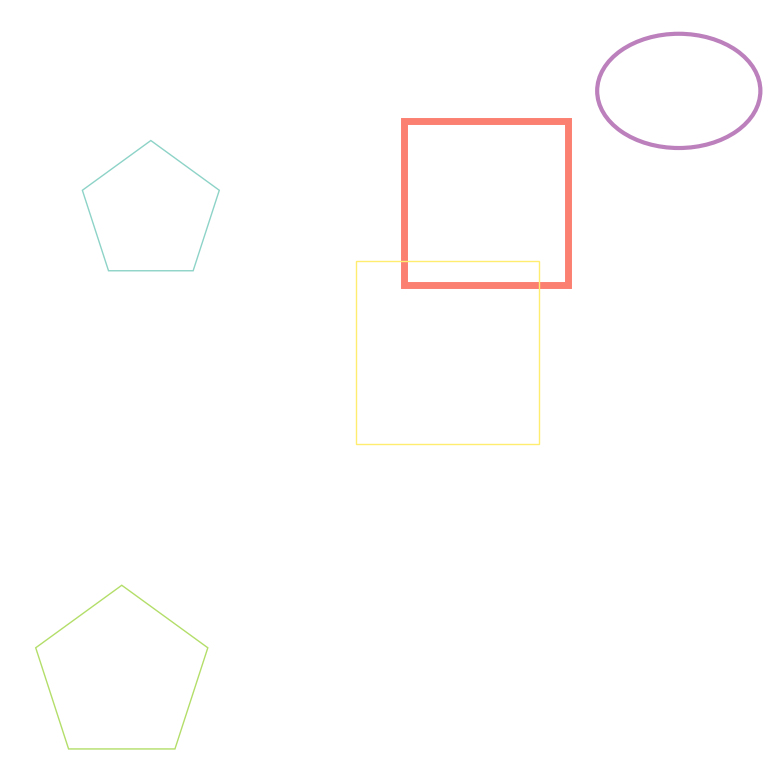[{"shape": "pentagon", "thickness": 0.5, "radius": 0.47, "center": [0.196, 0.724]}, {"shape": "square", "thickness": 2.5, "radius": 0.53, "center": [0.631, 0.736]}, {"shape": "pentagon", "thickness": 0.5, "radius": 0.59, "center": [0.158, 0.122]}, {"shape": "oval", "thickness": 1.5, "radius": 0.53, "center": [0.882, 0.882]}, {"shape": "square", "thickness": 0.5, "radius": 0.59, "center": [0.581, 0.542]}]